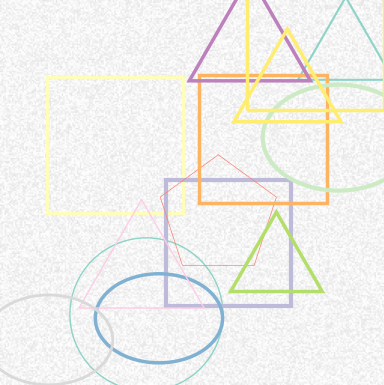[{"shape": "triangle", "thickness": 1.5, "radius": 0.72, "center": [0.898, 0.864]}, {"shape": "circle", "thickness": 1, "radius": 0.99, "center": [0.38, 0.183]}, {"shape": "square", "thickness": 2, "radius": 0.88, "center": [0.298, 0.624]}, {"shape": "square", "thickness": 3, "radius": 0.81, "center": [0.594, 0.369]}, {"shape": "pentagon", "thickness": 0.5, "radius": 0.79, "center": [0.567, 0.439]}, {"shape": "oval", "thickness": 2.5, "radius": 0.83, "center": [0.413, 0.173]}, {"shape": "square", "thickness": 2.5, "radius": 0.83, "center": [0.684, 0.638]}, {"shape": "triangle", "thickness": 2.5, "radius": 0.69, "center": [0.718, 0.312]}, {"shape": "triangle", "thickness": 1, "radius": 0.94, "center": [0.368, 0.294]}, {"shape": "oval", "thickness": 2, "radius": 0.83, "center": [0.126, 0.117]}, {"shape": "triangle", "thickness": 2.5, "radius": 0.91, "center": [0.649, 0.881]}, {"shape": "oval", "thickness": 3, "radius": 0.98, "center": [0.879, 0.643]}, {"shape": "triangle", "thickness": 2.5, "radius": 0.8, "center": [0.746, 0.764]}, {"shape": "square", "thickness": 2.5, "radius": 0.89, "center": [0.819, 0.891]}]